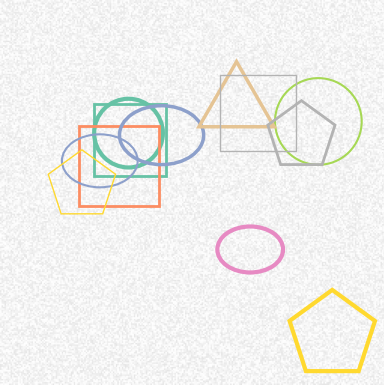[{"shape": "square", "thickness": 2, "radius": 0.47, "center": [0.337, 0.636]}, {"shape": "circle", "thickness": 3, "radius": 0.45, "center": [0.334, 0.654]}, {"shape": "square", "thickness": 2, "radius": 0.52, "center": [0.308, 0.57]}, {"shape": "oval", "thickness": 2.5, "radius": 0.55, "center": [0.42, 0.649]}, {"shape": "oval", "thickness": 1.5, "radius": 0.49, "center": [0.259, 0.582]}, {"shape": "oval", "thickness": 3, "radius": 0.43, "center": [0.65, 0.352]}, {"shape": "circle", "thickness": 1.5, "radius": 0.56, "center": [0.827, 0.685]}, {"shape": "pentagon", "thickness": 3, "radius": 0.58, "center": [0.863, 0.13]}, {"shape": "pentagon", "thickness": 1, "radius": 0.46, "center": [0.213, 0.519]}, {"shape": "triangle", "thickness": 2.5, "radius": 0.56, "center": [0.614, 0.727]}, {"shape": "square", "thickness": 1, "radius": 0.49, "center": [0.67, 0.707]}, {"shape": "pentagon", "thickness": 2, "radius": 0.46, "center": [0.783, 0.647]}]